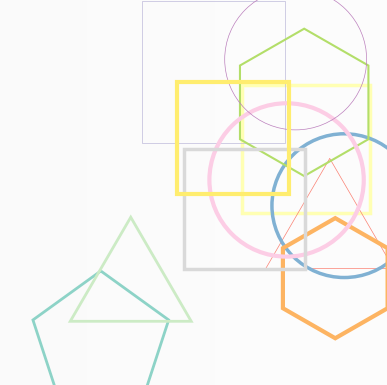[{"shape": "pentagon", "thickness": 2, "radius": 0.92, "center": [0.26, 0.112]}, {"shape": "square", "thickness": 2.5, "radius": 0.83, "center": [0.789, 0.613]}, {"shape": "square", "thickness": 0.5, "radius": 0.92, "center": [0.551, 0.814]}, {"shape": "triangle", "thickness": 0.5, "radius": 0.95, "center": [0.851, 0.398]}, {"shape": "circle", "thickness": 2.5, "radius": 0.93, "center": [0.888, 0.466]}, {"shape": "hexagon", "thickness": 3, "radius": 0.78, "center": [0.865, 0.277]}, {"shape": "hexagon", "thickness": 1.5, "radius": 0.96, "center": [0.785, 0.734]}, {"shape": "circle", "thickness": 3, "radius": 1.0, "center": [0.74, 0.533]}, {"shape": "square", "thickness": 2.5, "radius": 0.78, "center": [0.631, 0.457]}, {"shape": "circle", "thickness": 0.5, "radius": 0.92, "center": [0.763, 0.846]}, {"shape": "triangle", "thickness": 2, "radius": 0.9, "center": [0.337, 0.256]}, {"shape": "square", "thickness": 3, "radius": 0.72, "center": [0.601, 0.641]}]